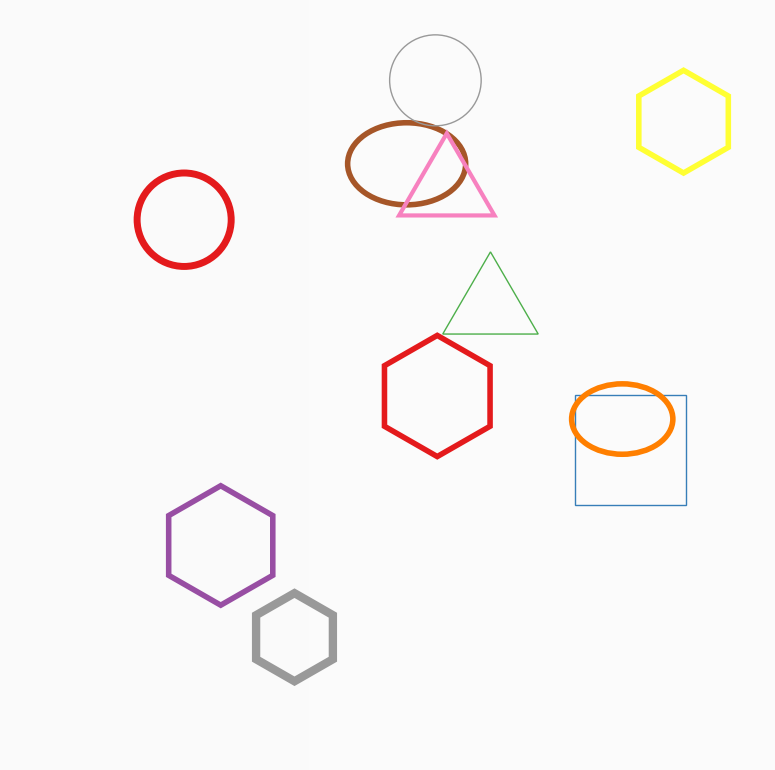[{"shape": "hexagon", "thickness": 2, "radius": 0.39, "center": [0.564, 0.486]}, {"shape": "circle", "thickness": 2.5, "radius": 0.3, "center": [0.238, 0.715]}, {"shape": "square", "thickness": 0.5, "radius": 0.36, "center": [0.813, 0.416]}, {"shape": "triangle", "thickness": 0.5, "radius": 0.36, "center": [0.633, 0.602]}, {"shape": "hexagon", "thickness": 2, "radius": 0.39, "center": [0.285, 0.292]}, {"shape": "oval", "thickness": 2, "radius": 0.33, "center": [0.803, 0.456]}, {"shape": "hexagon", "thickness": 2, "radius": 0.33, "center": [0.882, 0.842]}, {"shape": "oval", "thickness": 2, "radius": 0.38, "center": [0.525, 0.787]}, {"shape": "triangle", "thickness": 1.5, "radius": 0.36, "center": [0.576, 0.756]}, {"shape": "circle", "thickness": 0.5, "radius": 0.3, "center": [0.562, 0.896]}, {"shape": "hexagon", "thickness": 3, "radius": 0.29, "center": [0.38, 0.172]}]